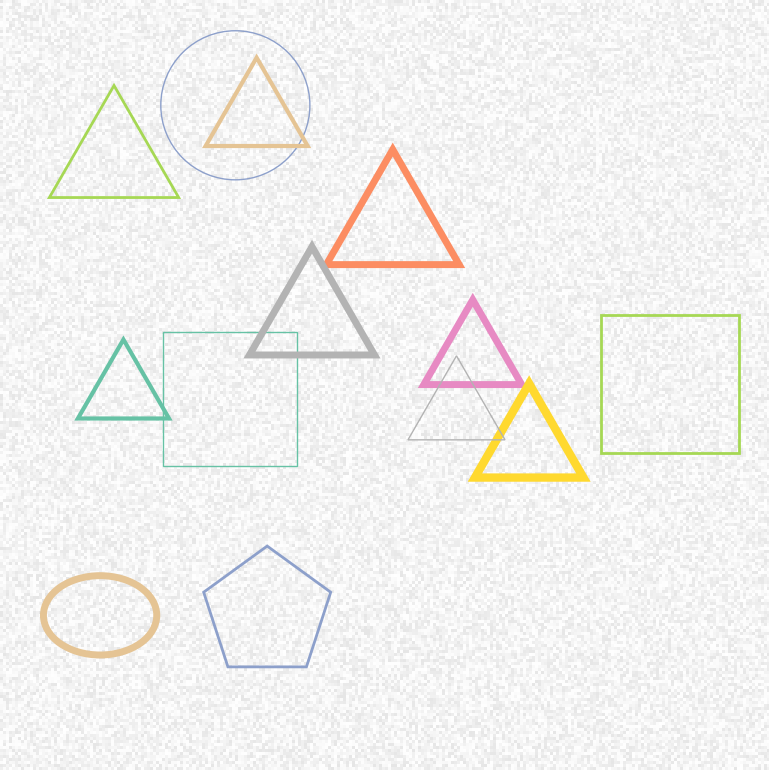[{"shape": "triangle", "thickness": 1.5, "radius": 0.34, "center": [0.16, 0.491]}, {"shape": "square", "thickness": 0.5, "radius": 0.44, "center": [0.299, 0.482]}, {"shape": "triangle", "thickness": 2.5, "radius": 0.5, "center": [0.51, 0.706]}, {"shape": "pentagon", "thickness": 1, "radius": 0.43, "center": [0.347, 0.204]}, {"shape": "circle", "thickness": 0.5, "radius": 0.48, "center": [0.306, 0.863]}, {"shape": "triangle", "thickness": 2.5, "radius": 0.37, "center": [0.614, 0.537]}, {"shape": "triangle", "thickness": 1, "radius": 0.48, "center": [0.148, 0.792]}, {"shape": "square", "thickness": 1, "radius": 0.45, "center": [0.87, 0.502]}, {"shape": "triangle", "thickness": 3, "radius": 0.41, "center": [0.687, 0.42]}, {"shape": "oval", "thickness": 2.5, "radius": 0.37, "center": [0.13, 0.201]}, {"shape": "triangle", "thickness": 1.5, "radius": 0.38, "center": [0.333, 0.849]}, {"shape": "triangle", "thickness": 0.5, "radius": 0.36, "center": [0.593, 0.465]}, {"shape": "triangle", "thickness": 2.5, "radius": 0.47, "center": [0.405, 0.586]}]